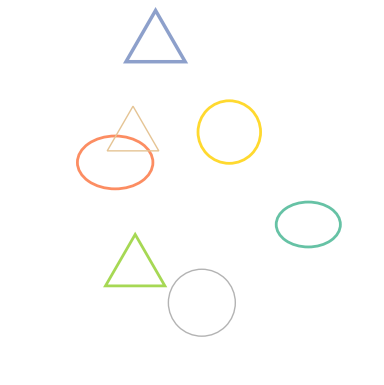[{"shape": "oval", "thickness": 2, "radius": 0.42, "center": [0.801, 0.417]}, {"shape": "oval", "thickness": 2, "radius": 0.49, "center": [0.299, 0.578]}, {"shape": "triangle", "thickness": 2.5, "radius": 0.44, "center": [0.404, 0.884]}, {"shape": "triangle", "thickness": 2, "radius": 0.45, "center": [0.351, 0.302]}, {"shape": "circle", "thickness": 2, "radius": 0.41, "center": [0.596, 0.657]}, {"shape": "triangle", "thickness": 1, "radius": 0.39, "center": [0.345, 0.647]}, {"shape": "circle", "thickness": 1, "radius": 0.43, "center": [0.524, 0.214]}]